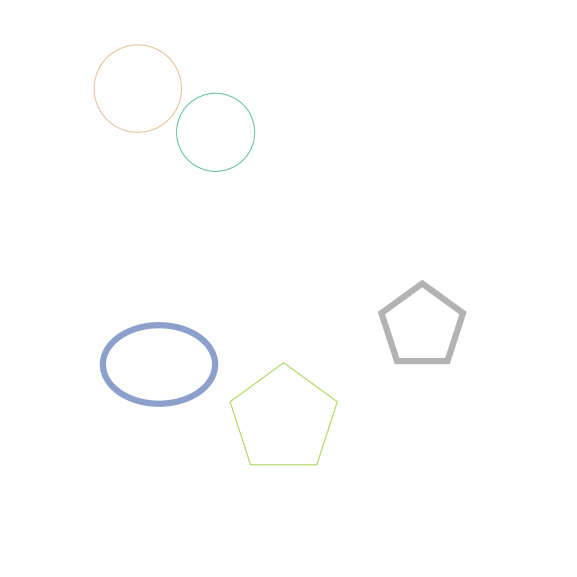[{"shape": "circle", "thickness": 0.5, "radius": 0.34, "center": [0.373, 0.77]}, {"shape": "oval", "thickness": 3, "radius": 0.49, "center": [0.275, 0.368]}, {"shape": "pentagon", "thickness": 0.5, "radius": 0.49, "center": [0.491, 0.273]}, {"shape": "circle", "thickness": 0.5, "radius": 0.38, "center": [0.239, 0.846]}, {"shape": "pentagon", "thickness": 3, "radius": 0.37, "center": [0.731, 0.434]}]